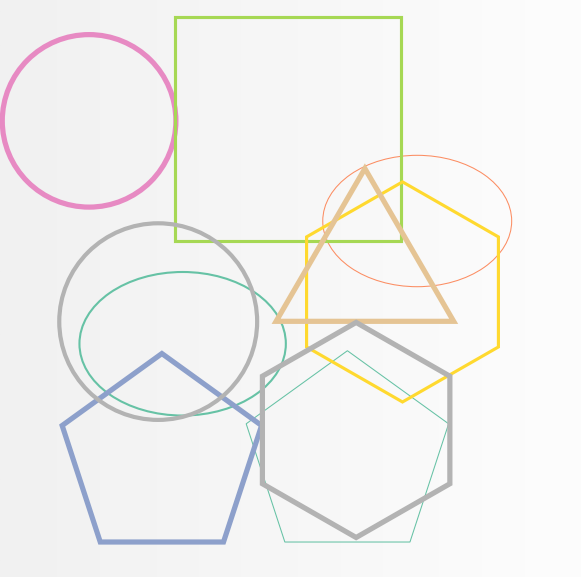[{"shape": "pentagon", "thickness": 0.5, "radius": 0.92, "center": [0.598, 0.209]}, {"shape": "oval", "thickness": 1, "radius": 0.89, "center": [0.314, 0.404]}, {"shape": "oval", "thickness": 0.5, "radius": 0.81, "center": [0.718, 0.616]}, {"shape": "pentagon", "thickness": 2.5, "radius": 0.9, "center": [0.279, 0.207]}, {"shape": "circle", "thickness": 2.5, "radius": 0.75, "center": [0.153, 0.79]}, {"shape": "square", "thickness": 1.5, "radius": 0.97, "center": [0.496, 0.776]}, {"shape": "hexagon", "thickness": 1.5, "radius": 0.95, "center": [0.692, 0.494]}, {"shape": "triangle", "thickness": 2.5, "radius": 0.88, "center": [0.628, 0.531]}, {"shape": "hexagon", "thickness": 2.5, "radius": 0.93, "center": [0.613, 0.255]}, {"shape": "circle", "thickness": 2, "radius": 0.85, "center": [0.272, 0.442]}]